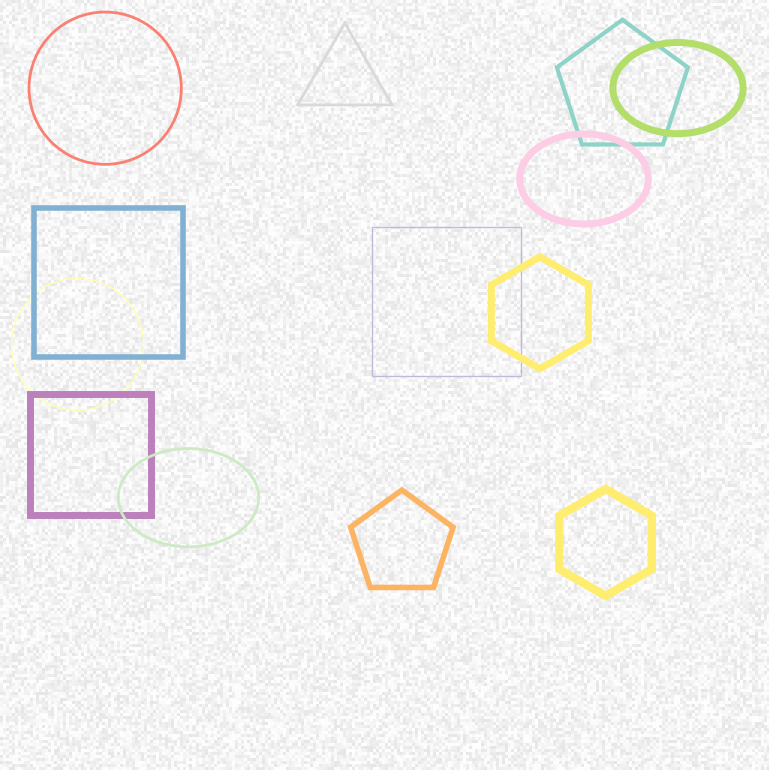[{"shape": "pentagon", "thickness": 1.5, "radius": 0.45, "center": [0.808, 0.885]}, {"shape": "circle", "thickness": 0.5, "radius": 0.43, "center": [0.101, 0.553]}, {"shape": "square", "thickness": 0.5, "radius": 0.48, "center": [0.58, 0.609]}, {"shape": "circle", "thickness": 1, "radius": 0.49, "center": [0.137, 0.885]}, {"shape": "square", "thickness": 2, "radius": 0.48, "center": [0.141, 0.633]}, {"shape": "pentagon", "thickness": 2, "radius": 0.35, "center": [0.522, 0.294]}, {"shape": "oval", "thickness": 2.5, "radius": 0.42, "center": [0.881, 0.886]}, {"shape": "oval", "thickness": 2.5, "radius": 0.42, "center": [0.758, 0.768]}, {"shape": "triangle", "thickness": 1, "radius": 0.35, "center": [0.448, 0.899]}, {"shape": "square", "thickness": 2.5, "radius": 0.39, "center": [0.118, 0.409]}, {"shape": "oval", "thickness": 1, "radius": 0.46, "center": [0.245, 0.354]}, {"shape": "hexagon", "thickness": 3, "radius": 0.35, "center": [0.786, 0.296]}, {"shape": "hexagon", "thickness": 2.5, "radius": 0.36, "center": [0.701, 0.594]}]